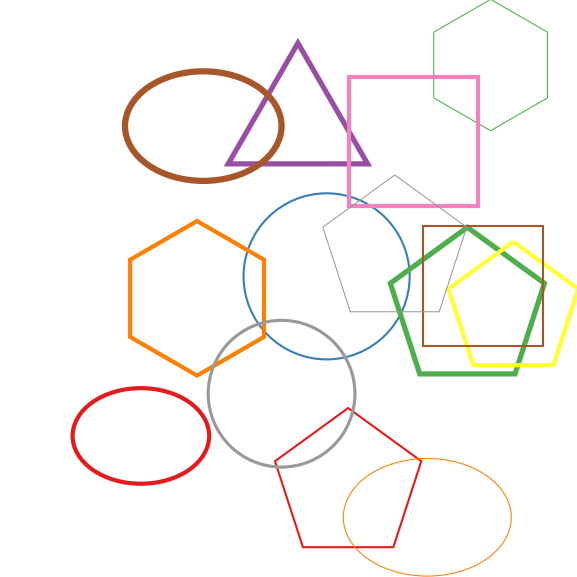[{"shape": "oval", "thickness": 2, "radius": 0.59, "center": [0.244, 0.244]}, {"shape": "pentagon", "thickness": 1, "radius": 0.67, "center": [0.603, 0.159]}, {"shape": "circle", "thickness": 1, "radius": 0.72, "center": [0.566, 0.521]}, {"shape": "hexagon", "thickness": 0.5, "radius": 0.57, "center": [0.85, 0.887]}, {"shape": "pentagon", "thickness": 2.5, "radius": 0.7, "center": [0.809, 0.465]}, {"shape": "triangle", "thickness": 2.5, "radius": 0.7, "center": [0.516, 0.785]}, {"shape": "hexagon", "thickness": 2, "radius": 0.67, "center": [0.341, 0.483]}, {"shape": "oval", "thickness": 0.5, "radius": 0.73, "center": [0.74, 0.103]}, {"shape": "pentagon", "thickness": 2, "radius": 0.59, "center": [0.889, 0.462]}, {"shape": "square", "thickness": 1, "radius": 0.52, "center": [0.836, 0.503]}, {"shape": "oval", "thickness": 3, "radius": 0.68, "center": [0.352, 0.781]}, {"shape": "square", "thickness": 2, "radius": 0.56, "center": [0.716, 0.754]}, {"shape": "circle", "thickness": 1.5, "radius": 0.64, "center": [0.488, 0.317]}, {"shape": "pentagon", "thickness": 0.5, "radius": 0.65, "center": [0.684, 0.565]}]